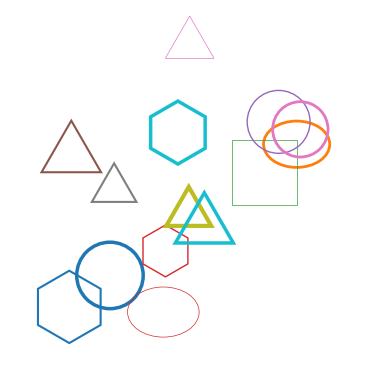[{"shape": "circle", "thickness": 2.5, "radius": 0.43, "center": [0.286, 0.285]}, {"shape": "hexagon", "thickness": 1.5, "radius": 0.47, "center": [0.18, 0.203]}, {"shape": "oval", "thickness": 2, "radius": 0.43, "center": [0.77, 0.625]}, {"shape": "square", "thickness": 0.5, "radius": 0.42, "center": [0.687, 0.552]}, {"shape": "hexagon", "thickness": 1, "radius": 0.34, "center": [0.43, 0.348]}, {"shape": "oval", "thickness": 0.5, "radius": 0.46, "center": [0.424, 0.189]}, {"shape": "circle", "thickness": 1, "radius": 0.41, "center": [0.724, 0.683]}, {"shape": "triangle", "thickness": 1.5, "radius": 0.45, "center": [0.185, 0.597]}, {"shape": "circle", "thickness": 2, "radius": 0.36, "center": [0.78, 0.664]}, {"shape": "triangle", "thickness": 0.5, "radius": 0.37, "center": [0.493, 0.885]}, {"shape": "triangle", "thickness": 1.5, "radius": 0.33, "center": [0.296, 0.509]}, {"shape": "triangle", "thickness": 3, "radius": 0.34, "center": [0.49, 0.447]}, {"shape": "hexagon", "thickness": 2.5, "radius": 0.41, "center": [0.462, 0.656]}, {"shape": "triangle", "thickness": 2.5, "radius": 0.43, "center": [0.531, 0.412]}]